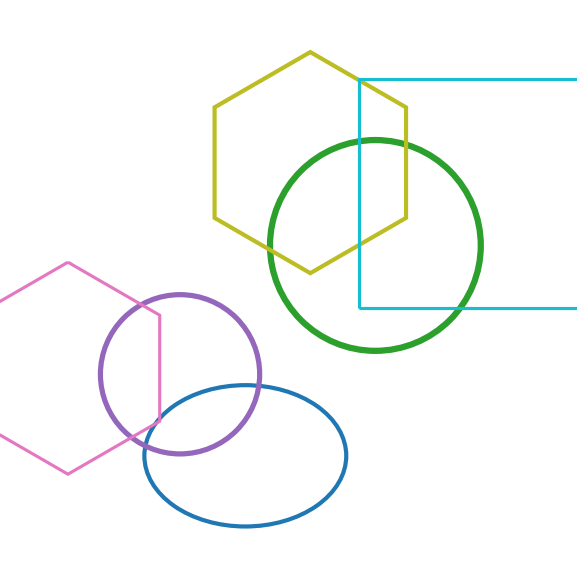[{"shape": "oval", "thickness": 2, "radius": 0.87, "center": [0.425, 0.21]}, {"shape": "circle", "thickness": 3, "radius": 0.91, "center": [0.65, 0.574]}, {"shape": "circle", "thickness": 2.5, "radius": 0.69, "center": [0.312, 0.351]}, {"shape": "hexagon", "thickness": 1.5, "radius": 0.92, "center": [0.118, 0.362]}, {"shape": "hexagon", "thickness": 2, "radius": 0.96, "center": [0.537, 0.718]}, {"shape": "square", "thickness": 1.5, "radius": 0.99, "center": [0.819, 0.664]}]